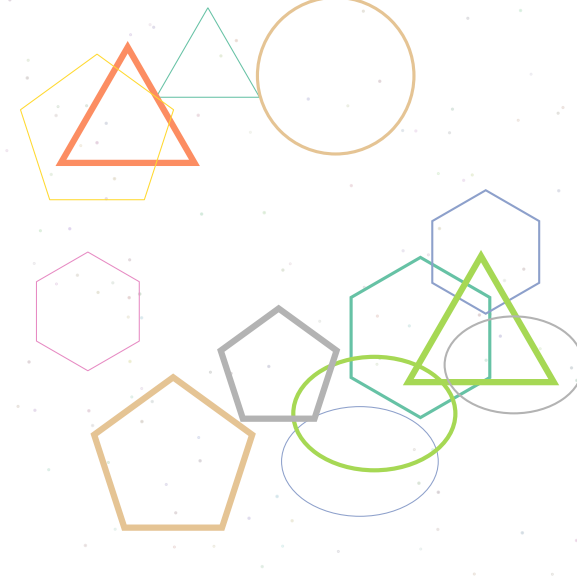[{"shape": "triangle", "thickness": 0.5, "radius": 0.52, "center": [0.36, 0.882]}, {"shape": "hexagon", "thickness": 1.5, "radius": 0.69, "center": [0.728, 0.415]}, {"shape": "triangle", "thickness": 3, "radius": 0.67, "center": [0.221, 0.784]}, {"shape": "hexagon", "thickness": 1, "radius": 0.53, "center": [0.841, 0.563]}, {"shape": "oval", "thickness": 0.5, "radius": 0.68, "center": [0.623, 0.2]}, {"shape": "hexagon", "thickness": 0.5, "radius": 0.51, "center": [0.152, 0.46]}, {"shape": "oval", "thickness": 2, "radius": 0.7, "center": [0.648, 0.283]}, {"shape": "triangle", "thickness": 3, "radius": 0.73, "center": [0.833, 0.41]}, {"shape": "pentagon", "thickness": 0.5, "radius": 0.7, "center": [0.168, 0.766]}, {"shape": "circle", "thickness": 1.5, "radius": 0.68, "center": [0.581, 0.868]}, {"shape": "pentagon", "thickness": 3, "radius": 0.72, "center": [0.3, 0.202]}, {"shape": "pentagon", "thickness": 3, "radius": 0.53, "center": [0.483, 0.359]}, {"shape": "oval", "thickness": 1, "radius": 0.6, "center": [0.89, 0.367]}]